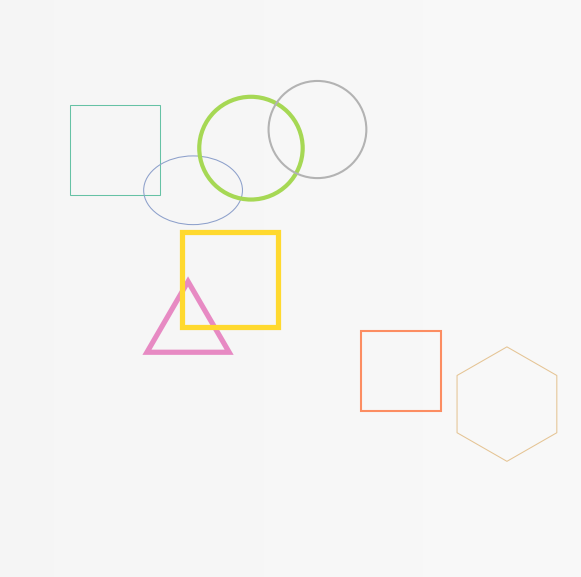[{"shape": "square", "thickness": 0.5, "radius": 0.39, "center": [0.198, 0.74]}, {"shape": "square", "thickness": 1, "radius": 0.35, "center": [0.69, 0.357]}, {"shape": "oval", "thickness": 0.5, "radius": 0.42, "center": [0.332, 0.67]}, {"shape": "triangle", "thickness": 2.5, "radius": 0.41, "center": [0.324, 0.43]}, {"shape": "circle", "thickness": 2, "radius": 0.44, "center": [0.432, 0.743]}, {"shape": "square", "thickness": 2.5, "radius": 0.41, "center": [0.395, 0.515]}, {"shape": "hexagon", "thickness": 0.5, "radius": 0.5, "center": [0.872, 0.299]}, {"shape": "circle", "thickness": 1, "radius": 0.42, "center": [0.546, 0.775]}]